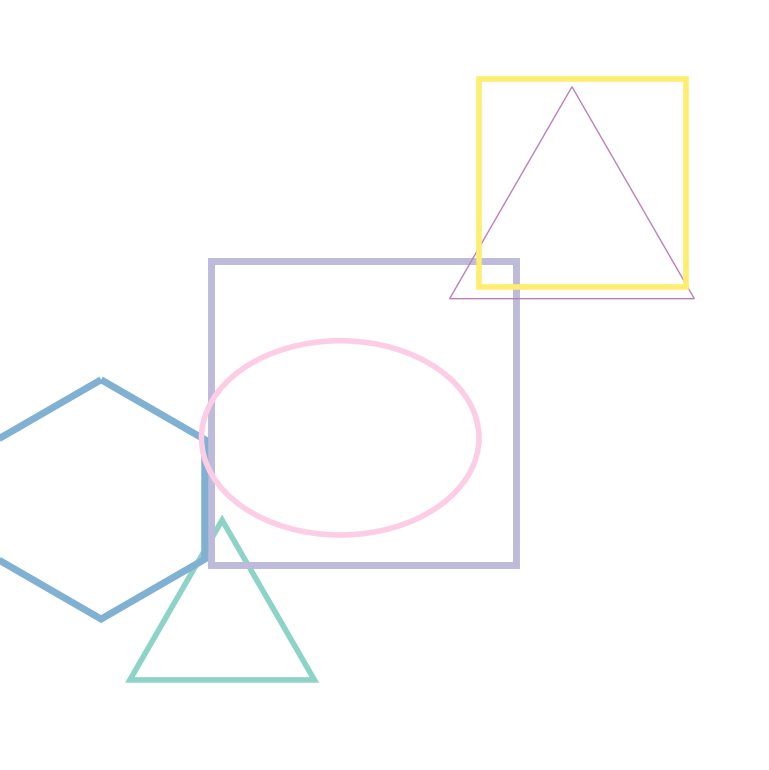[{"shape": "triangle", "thickness": 2, "radius": 0.69, "center": [0.288, 0.186]}, {"shape": "square", "thickness": 2.5, "radius": 0.99, "center": [0.472, 0.464]}, {"shape": "hexagon", "thickness": 2.5, "radius": 0.78, "center": [0.131, 0.351]}, {"shape": "oval", "thickness": 2, "radius": 0.9, "center": [0.442, 0.431]}, {"shape": "triangle", "thickness": 0.5, "radius": 0.92, "center": [0.743, 0.704]}, {"shape": "square", "thickness": 2, "radius": 0.67, "center": [0.757, 0.762]}]